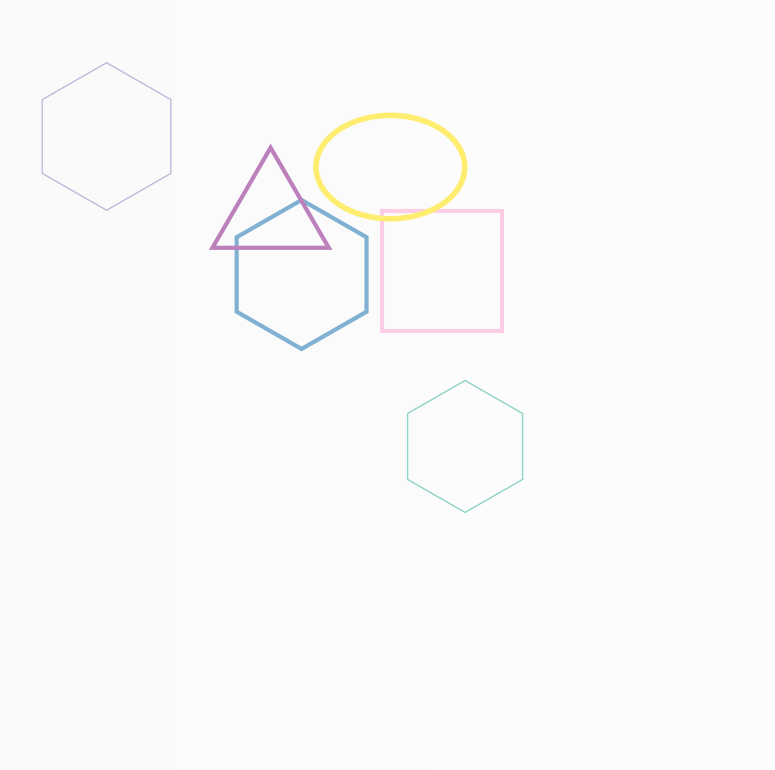[{"shape": "hexagon", "thickness": 0.5, "radius": 0.43, "center": [0.6, 0.42]}, {"shape": "hexagon", "thickness": 0.5, "radius": 0.48, "center": [0.138, 0.823]}, {"shape": "hexagon", "thickness": 1.5, "radius": 0.48, "center": [0.389, 0.644]}, {"shape": "square", "thickness": 1.5, "radius": 0.39, "center": [0.571, 0.648]}, {"shape": "triangle", "thickness": 1.5, "radius": 0.43, "center": [0.349, 0.722]}, {"shape": "oval", "thickness": 2, "radius": 0.48, "center": [0.504, 0.783]}]